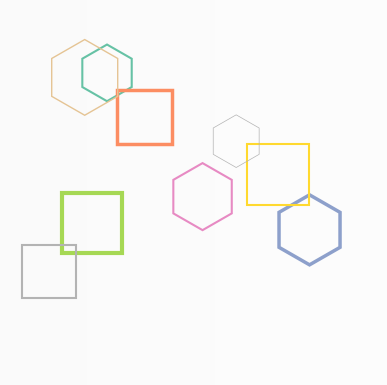[{"shape": "hexagon", "thickness": 1.5, "radius": 0.37, "center": [0.276, 0.811]}, {"shape": "square", "thickness": 2.5, "radius": 0.35, "center": [0.373, 0.696]}, {"shape": "hexagon", "thickness": 2.5, "radius": 0.45, "center": [0.799, 0.403]}, {"shape": "hexagon", "thickness": 1.5, "radius": 0.44, "center": [0.523, 0.489]}, {"shape": "square", "thickness": 3, "radius": 0.39, "center": [0.237, 0.421]}, {"shape": "square", "thickness": 1.5, "radius": 0.4, "center": [0.718, 0.547]}, {"shape": "hexagon", "thickness": 1, "radius": 0.49, "center": [0.219, 0.799]}, {"shape": "square", "thickness": 1.5, "radius": 0.34, "center": [0.126, 0.294]}, {"shape": "hexagon", "thickness": 0.5, "radius": 0.34, "center": [0.61, 0.633]}]